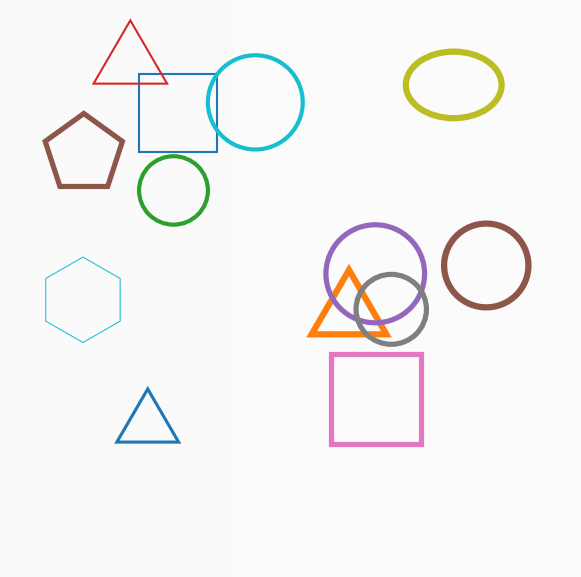[{"shape": "square", "thickness": 1, "radius": 0.34, "center": [0.306, 0.804]}, {"shape": "triangle", "thickness": 1.5, "radius": 0.31, "center": [0.254, 0.264]}, {"shape": "triangle", "thickness": 3, "radius": 0.37, "center": [0.6, 0.457]}, {"shape": "circle", "thickness": 2, "radius": 0.3, "center": [0.298, 0.669]}, {"shape": "triangle", "thickness": 1, "radius": 0.37, "center": [0.224, 0.891]}, {"shape": "circle", "thickness": 2.5, "radius": 0.42, "center": [0.646, 0.525]}, {"shape": "circle", "thickness": 3, "radius": 0.36, "center": [0.837, 0.539]}, {"shape": "pentagon", "thickness": 2.5, "radius": 0.35, "center": [0.144, 0.733]}, {"shape": "square", "thickness": 2.5, "radius": 0.39, "center": [0.647, 0.309]}, {"shape": "circle", "thickness": 2.5, "radius": 0.3, "center": [0.673, 0.463]}, {"shape": "oval", "thickness": 3, "radius": 0.41, "center": [0.781, 0.852]}, {"shape": "circle", "thickness": 2, "radius": 0.41, "center": [0.439, 0.822]}, {"shape": "hexagon", "thickness": 0.5, "radius": 0.37, "center": [0.143, 0.48]}]